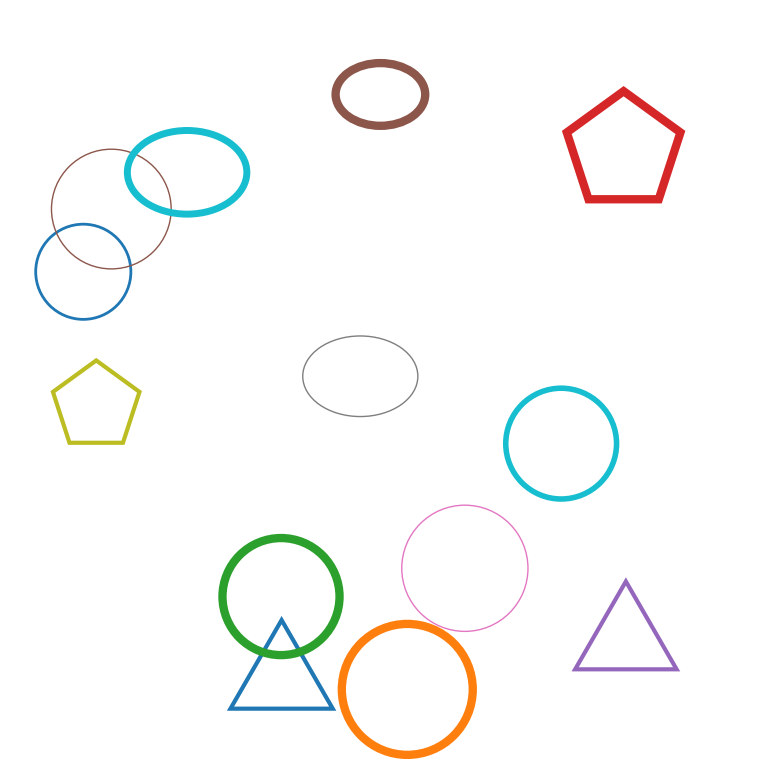[{"shape": "triangle", "thickness": 1.5, "radius": 0.38, "center": [0.366, 0.118]}, {"shape": "circle", "thickness": 1, "radius": 0.31, "center": [0.108, 0.647]}, {"shape": "circle", "thickness": 3, "radius": 0.43, "center": [0.529, 0.105]}, {"shape": "circle", "thickness": 3, "radius": 0.38, "center": [0.365, 0.225]}, {"shape": "pentagon", "thickness": 3, "radius": 0.39, "center": [0.81, 0.804]}, {"shape": "triangle", "thickness": 1.5, "radius": 0.38, "center": [0.813, 0.169]}, {"shape": "oval", "thickness": 3, "radius": 0.29, "center": [0.494, 0.877]}, {"shape": "circle", "thickness": 0.5, "radius": 0.39, "center": [0.145, 0.729]}, {"shape": "circle", "thickness": 0.5, "radius": 0.41, "center": [0.604, 0.262]}, {"shape": "oval", "thickness": 0.5, "radius": 0.37, "center": [0.468, 0.511]}, {"shape": "pentagon", "thickness": 1.5, "radius": 0.3, "center": [0.125, 0.473]}, {"shape": "circle", "thickness": 2, "radius": 0.36, "center": [0.729, 0.424]}, {"shape": "oval", "thickness": 2.5, "radius": 0.39, "center": [0.243, 0.776]}]